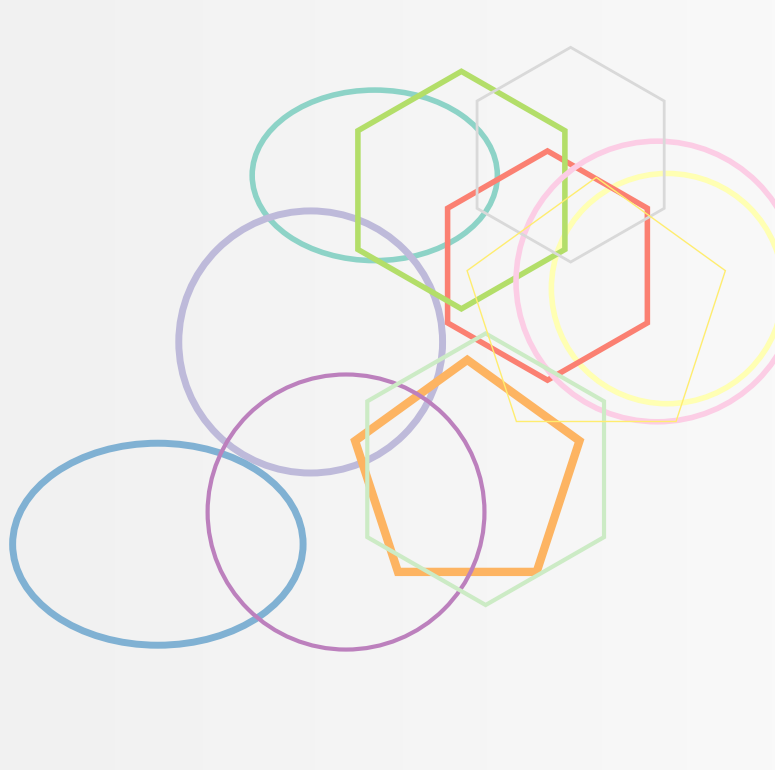[{"shape": "oval", "thickness": 2, "radius": 0.79, "center": [0.484, 0.772]}, {"shape": "circle", "thickness": 2, "radius": 0.75, "center": [0.861, 0.625]}, {"shape": "circle", "thickness": 2.5, "radius": 0.85, "center": [0.401, 0.556]}, {"shape": "hexagon", "thickness": 2, "radius": 0.74, "center": [0.706, 0.655]}, {"shape": "oval", "thickness": 2.5, "radius": 0.94, "center": [0.204, 0.293]}, {"shape": "pentagon", "thickness": 3, "radius": 0.76, "center": [0.603, 0.38]}, {"shape": "hexagon", "thickness": 2, "radius": 0.77, "center": [0.595, 0.753]}, {"shape": "circle", "thickness": 2, "radius": 0.91, "center": [0.848, 0.634]}, {"shape": "hexagon", "thickness": 1, "radius": 0.7, "center": [0.736, 0.799]}, {"shape": "circle", "thickness": 1.5, "radius": 0.89, "center": [0.446, 0.335]}, {"shape": "hexagon", "thickness": 1.5, "radius": 0.88, "center": [0.627, 0.391]}, {"shape": "pentagon", "thickness": 0.5, "radius": 0.88, "center": [0.769, 0.594]}]